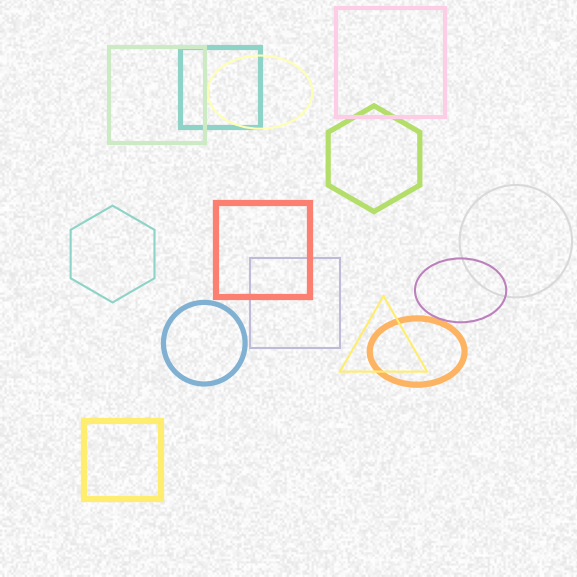[{"shape": "hexagon", "thickness": 1, "radius": 0.42, "center": [0.195, 0.559]}, {"shape": "square", "thickness": 2.5, "radius": 0.35, "center": [0.381, 0.849]}, {"shape": "oval", "thickness": 1, "radius": 0.45, "center": [0.45, 0.84]}, {"shape": "square", "thickness": 1, "radius": 0.39, "center": [0.51, 0.474]}, {"shape": "square", "thickness": 3, "radius": 0.41, "center": [0.455, 0.566]}, {"shape": "circle", "thickness": 2.5, "radius": 0.35, "center": [0.354, 0.405]}, {"shape": "oval", "thickness": 3, "radius": 0.41, "center": [0.722, 0.39]}, {"shape": "hexagon", "thickness": 2.5, "radius": 0.46, "center": [0.648, 0.724]}, {"shape": "square", "thickness": 2, "radius": 0.47, "center": [0.676, 0.891]}, {"shape": "circle", "thickness": 1, "radius": 0.49, "center": [0.893, 0.582]}, {"shape": "oval", "thickness": 1, "radius": 0.4, "center": [0.798, 0.496]}, {"shape": "square", "thickness": 2, "radius": 0.42, "center": [0.272, 0.834]}, {"shape": "triangle", "thickness": 1, "radius": 0.44, "center": [0.664, 0.399]}, {"shape": "square", "thickness": 3, "radius": 0.34, "center": [0.212, 0.202]}]